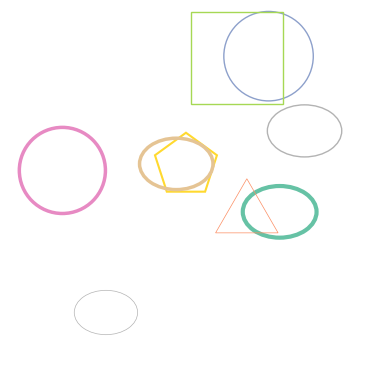[{"shape": "oval", "thickness": 3, "radius": 0.48, "center": [0.726, 0.45]}, {"shape": "triangle", "thickness": 0.5, "radius": 0.47, "center": [0.641, 0.442]}, {"shape": "circle", "thickness": 1, "radius": 0.58, "center": [0.698, 0.854]}, {"shape": "circle", "thickness": 2.5, "radius": 0.56, "center": [0.162, 0.557]}, {"shape": "square", "thickness": 1, "radius": 0.6, "center": [0.616, 0.849]}, {"shape": "pentagon", "thickness": 1.5, "radius": 0.42, "center": [0.483, 0.571]}, {"shape": "oval", "thickness": 2.5, "radius": 0.48, "center": [0.458, 0.574]}, {"shape": "oval", "thickness": 0.5, "radius": 0.41, "center": [0.275, 0.188]}, {"shape": "oval", "thickness": 1, "radius": 0.48, "center": [0.791, 0.66]}]